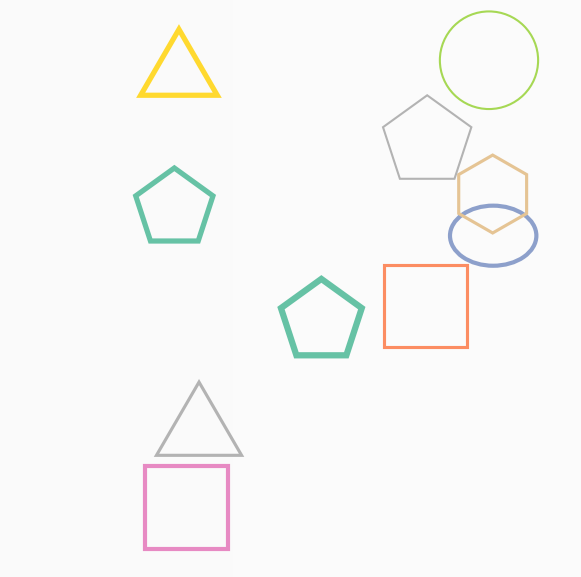[{"shape": "pentagon", "thickness": 3, "radius": 0.37, "center": [0.553, 0.443]}, {"shape": "pentagon", "thickness": 2.5, "radius": 0.35, "center": [0.3, 0.638]}, {"shape": "square", "thickness": 1.5, "radius": 0.36, "center": [0.732, 0.469]}, {"shape": "oval", "thickness": 2, "radius": 0.37, "center": [0.848, 0.591]}, {"shape": "square", "thickness": 2, "radius": 0.36, "center": [0.32, 0.12]}, {"shape": "circle", "thickness": 1, "radius": 0.42, "center": [0.841, 0.895]}, {"shape": "triangle", "thickness": 2.5, "radius": 0.38, "center": [0.308, 0.872]}, {"shape": "hexagon", "thickness": 1.5, "radius": 0.34, "center": [0.848, 0.663]}, {"shape": "triangle", "thickness": 1.5, "radius": 0.42, "center": [0.342, 0.253]}, {"shape": "pentagon", "thickness": 1, "radius": 0.4, "center": [0.735, 0.754]}]